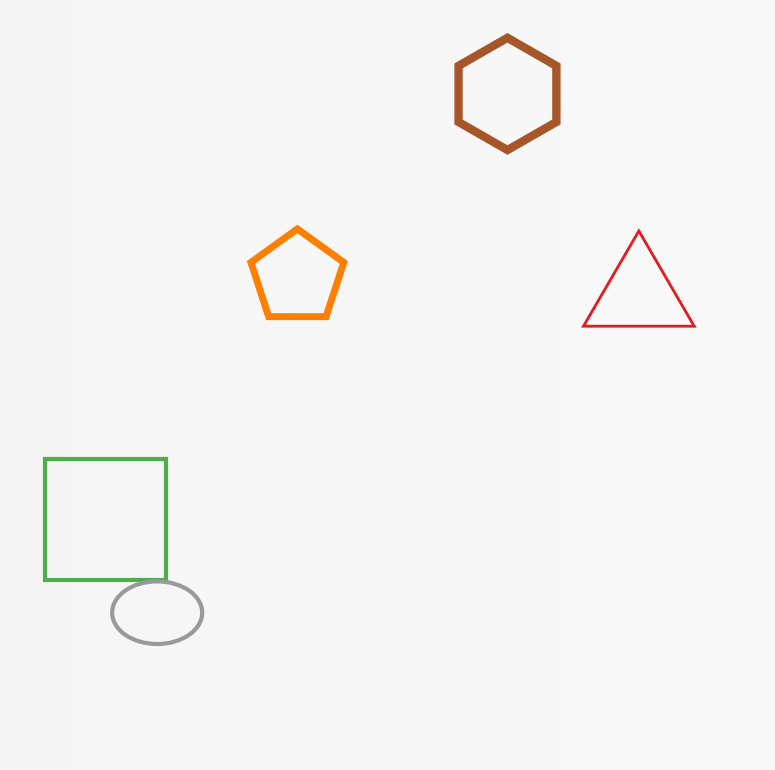[{"shape": "triangle", "thickness": 1, "radius": 0.41, "center": [0.824, 0.618]}, {"shape": "square", "thickness": 1.5, "radius": 0.39, "center": [0.136, 0.325]}, {"shape": "pentagon", "thickness": 2.5, "radius": 0.31, "center": [0.384, 0.64]}, {"shape": "hexagon", "thickness": 3, "radius": 0.36, "center": [0.655, 0.878]}, {"shape": "oval", "thickness": 1.5, "radius": 0.29, "center": [0.203, 0.204]}]